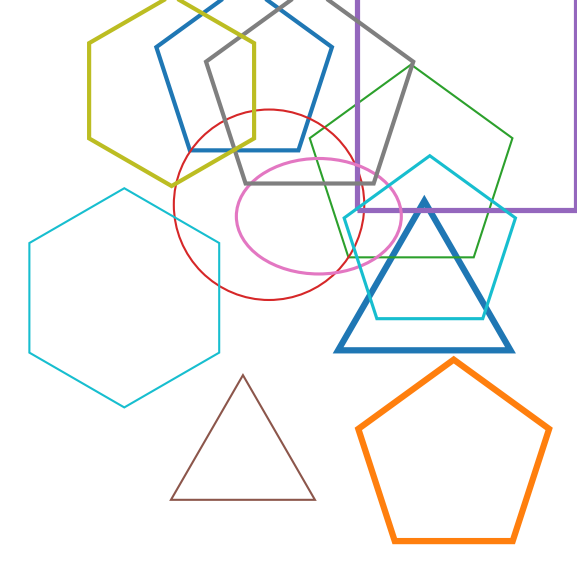[{"shape": "triangle", "thickness": 3, "radius": 0.86, "center": [0.735, 0.479]}, {"shape": "pentagon", "thickness": 2, "radius": 0.8, "center": [0.423, 0.868]}, {"shape": "pentagon", "thickness": 3, "radius": 0.87, "center": [0.786, 0.203]}, {"shape": "pentagon", "thickness": 1, "radius": 0.92, "center": [0.712, 0.703]}, {"shape": "circle", "thickness": 1, "radius": 0.82, "center": [0.466, 0.645]}, {"shape": "square", "thickness": 2.5, "radius": 0.95, "center": [0.807, 0.825]}, {"shape": "triangle", "thickness": 1, "radius": 0.72, "center": [0.421, 0.206]}, {"shape": "oval", "thickness": 1.5, "radius": 0.71, "center": [0.552, 0.625]}, {"shape": "pentagon", "thickness": 2, "radius": 0.94, "center": [0.536, 0.834]}, {"shape": "hexagon", "thickness": 2, "radius": 0.82, "center": [0.297, 0.842]}, {"shape": "hexagon", "thickness": 1, "radius": 0.95, "center": [0.215, 0.483]}, {"shape": "pentagon", "thickness": 1.5, "radius": 0.78, "center": [0.744, 0.573]}]